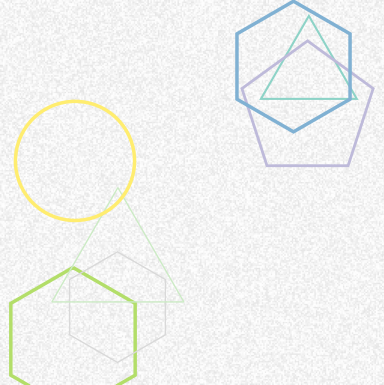[{"shape": "triangle", "thickness": 1.5, "radius": 0.72, "center": [0.802, 0.815]}, {"shape": "pentagon", "thickness": 2, "radius": 0.9, "center": [0.799, 0.715]}, {"shape": "hexagon", "thickness": 2.5, "radius": 0.85, "center": [0.762, 0.827]}, {"shape": "hexagon", "thickness": 2.5, "radius": 0.93, "center": [0.19, 0.119]}, {"shape": "hexagon", "thickness": 1, "radius": 0.72, "center": [0.305, 0.202]}, {"shape": "triangle", "thickness": 1, "radius": 0.99, "center": [0.306, 0.315]}, {"shape": "circle", "thickness": 2.5, "radius": 0.77, "center": [0.195, 0.582]}]